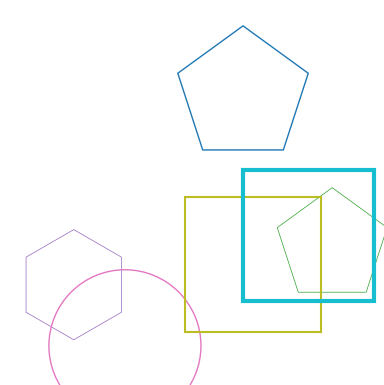[{"shape": "pentagon", "thickness": 1, "radius": 0.89, "center": [0.631, 0.755]}, {"shape": "pentagon", "thickness": 0.5, "radius": 0.75, "center": [0.863, 0.362]}, {"shape": "hexagon", "thickness": 0.5, "radius": 0.72, "center": [0.192, 0.261]}, {"shape": "circle", "thickness": 1, "radius": 0.99, "center": [0.325, 0.102]}, {"shape": "square", "thickness": 1.5, "radius": 0.88, "center": [0.657, 0.313]}, {"shape": "square", "thickness": 3, "radius": 0.85, "center": [0.802, 0.388]}]